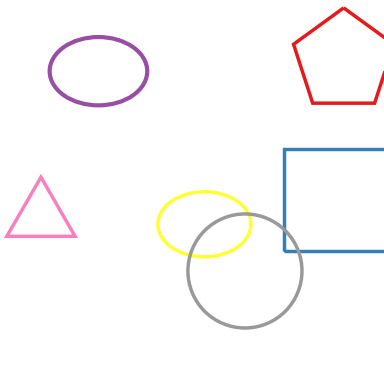[{"shape": "pentagon", "thickness": 2.5, "radius": 0.68, "center": [0.893, 0.843]}, {"shape": "square", "thickness": 2.5, "radius": 0.67, "center": [0.871, 0.48]}, {"shape": "oval", "thickness": 3, "radius": 0.63, "center": [0.256, 0.815]}, {"shape": "oval", "thickness": 2.5, "radius": 0.6, "center": [0.531, 0.417]}, {"shape": "triangle", "thickness": 2.5, "radius": 0.51, "center": [0.106, 0.437]}, {"shape": "circle", "thickness": 2.5, "radius": 0.74, "center": [0.636, 0.296]}]